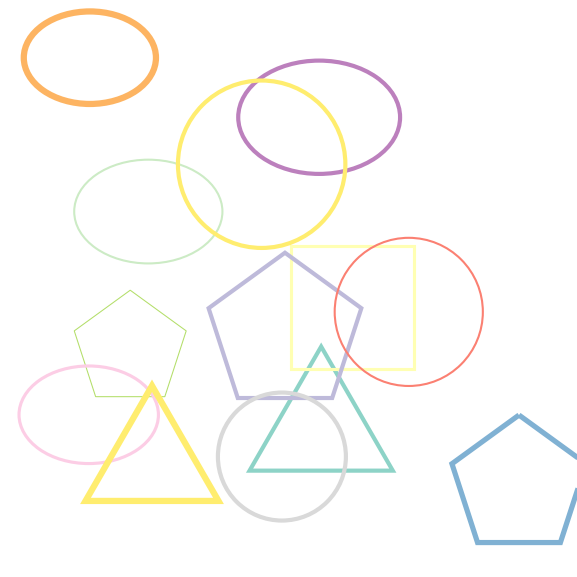[{"shape": "triangle", "thickness": 2, "radius": 0.72, "center": [0.556, 0.256]}, {"shape": "square", "thickness": 1.5, "radius": 0.53, "center": [0.611, 0.467]}, {"shape": "pentagon", "thickness": 2, "radius": 0.7, "center": [0.493, 0.422]}, {"shape": "circle", "thickness": 1, "radius": 0.64, "center": [0.708, 0.459]}, {"shape": "pentagon", "thickness": 2.5, "radius": 0.61, "center": [0.899, 0.158]}, {"shape": "oval", "thickness": 3, "radius": 0.57, "center": [0.156, 0.899]}, {"shape": "pentagon", "thickness": 0.5, "radius": 0.51, "center": [0.225, 0.395]}, {"shape": "oval", "thickness": 1.5, "radius": 0.6, "center": [0.154, 0.281]}, {"shape": "circle", "thickness": 2, "radius": 0.55, "center": [0.488, 0.209]}, {"shape": "oval", "thickness": 2, "radius": 0.7, "center": [0.553, 0.796]}, {"shape": "oval", "thickness": 1, "radius": 0.64, "center": [0.257, 0.633]}, {"shape": "circle", "thickness": 2, "radius": 0.72, "center": [0.453, 0.715]}, {"shape": "triangle", "thickness": 3, "radius": 0.66, "center": [0.263, 0.198]}]